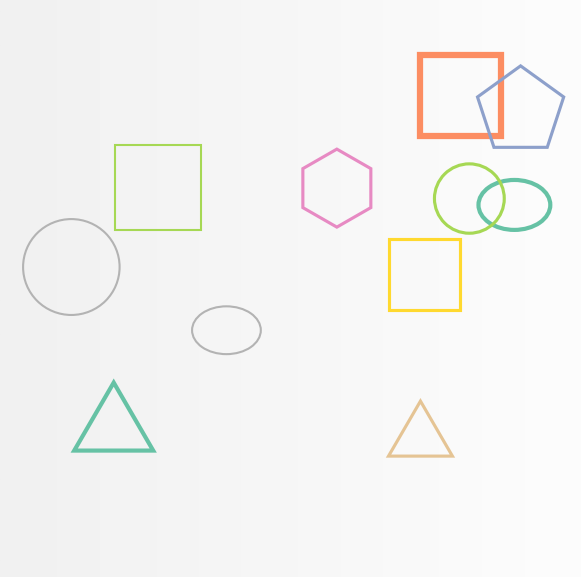[{"shape": "oval", "thickness": 2, "radius": 0.31, "center": [0.885, 0.644]}, {"shape": "triangle", "thickness": 2, "radius": 0.39, "center": [0.196, 0.258]}, {"shape": "square", "thickness": 3, "radius": 0.35, "center": [0.793, 0.833]}, {"shape": "pentagon", "thickness": 1.5, "radius": 0.39, "center": [0.896, 0.807]}, {"shape": "hexagon", "thickness": 1.5, "radius": 0.34, "center": [0.58, 0.673]}, {"shape": "circle", "thickness": 1.5, "radius": 0.3, "center": [0.807, 0.655]}, {"shape": "square", "thickness": 1, "radius": 0.37, "center": [0.272, 0.674]}, {"shape": "square", "thickness": 1.5, "radius": 0.3, "center": [0.731, 0.524]}, {"shape": "triangle", "thickness": 1.5, "radius": 0.32, "center": [0.723, 0.241]}, {"shape": "circle", "thickness": 1, "radius": 0.42, "center": [0.123, 0.537]}, {"shape": "oval", "thickness": 1, "radius": 0.3, "center": [0.39, 0.427]}]